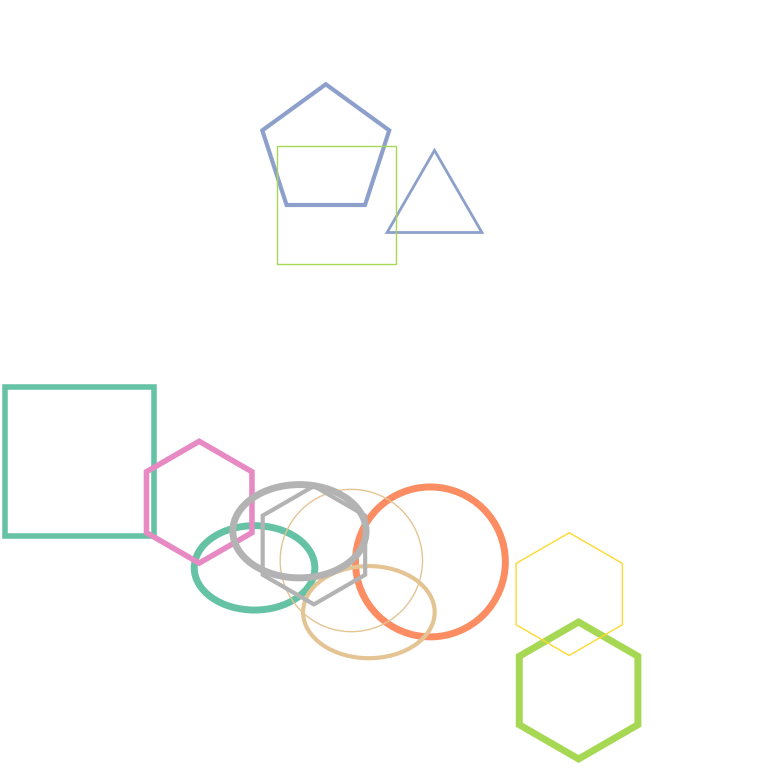[{"shape": "square", "thickness": 2, "radius": 0.48, "center": [0.103, 0.4]}, {"shape": "oval", "thickness": 2.5, "radius": 0.39, "center": [0.331, 0.263]}, {"shape": "circle", "thickness": 2.5, "radius": 0.49, "center": [0.559, 0.27]}, {"shape": "pentagon", "thickness": 1.5, "radius": 0.43, "center": [0.423, 0.804]}, {"shape": "triangle", "thickness": 1, "radius": 0.36, "center": [0.564, 0.734]}, {"shape": "hexagon", "thickness": 2, "radius": 0.4, "center": [0.259, 0.348]}, {"shape": "square", "thickness": 0.5, "radius": 0.39, "center": [0.437, 0.734]}, {"shape": "hexagon", "thickness": 2.5, "radius": 0.44, "center": [0.751, 0.103]}, {"shape": "hexagon", "thickness": 0.5, "radius": 0.4, "center": [0.739, 0.228]}, {"shape": "circle", "thickness": 0.5, "radius": 0.46, "center": [0.456, 0.272]}, {"shape": "oval", "thickness": 1.5, "radius": 0.43, "center": [0.479, 0.205]}, {"shape": "oval", "thickness": 2.5, "radius": 0.43, "center": [0.389, 0.31]}, {"shape": "hexagon", "thickness": 1.5, "radius": 0.38, "center": [0.408, 0.292]}]